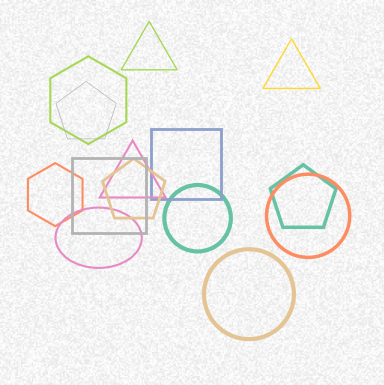[{"shape": "pentagon", "thickness": 2.5, "radius": 0.45, "center": [0.787, 0.482]}, {"shape": "circle", "thickness": 3, "radius": 0.43, "center": [0.513, 0.433]}, {"shape": "circle", "thickness": 2.5, "radius": 0.54, "center": [0.8, 0.439]}, {"shape": "hexagon", "thickness": 1.5, "radius": 0.41, "center": [0.143, 0.494]}, {"shape": "square", "thickness": 2, "radius": 0.45, "center": [0.482, 0.575]}, {"shape": "triangle", "thickness": 1.5, "radius": 0.49, "center": [0.345, 0.536]}, {"shape": "oval", "thickness": 1.5, "radius": 0.56, "center": [0.256, 0.382]}, {"shape": "triangle", "thickness": 1, "radius": 0.42, "center": [0.388, 0.861]}, {"shape": "hexagon", "thickness": 1.5, "radius": 0.57, "center": [0.229, 0.74]}, {"shape": "triangle", "thickness": 1, "radius": 0.43, "center": [0.757, 0.813]}, {"shape": "circle", "thickness": 3, "radius": 0.58, "center": [0.647, 0.236]}, {"shape": "pentagon", "thickness": 2, "radius": 0.43, "center": [0.348, 0.503]}, {"shape": "square", "thickness": 2, "radius": 0.48, "center": [0.284, 0.492]}, {"shape": "pentagon", "thickness": 0.5, "radius": 0.41, "center": [0.224, 0.706]}]